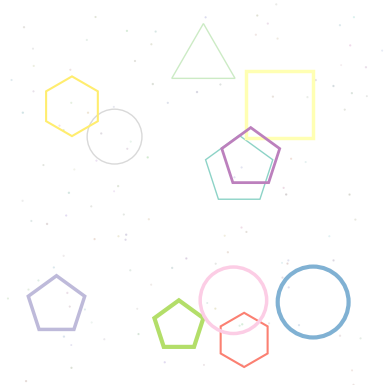[{"shape": "pentagon", "thickness": 1, "radius": 0.46, "center": [0.621, 0.557]}, {"shape": "square", "thickness": 2.5, "radius": 0.43, "center": [0.726, 0.729]}, {"shape": "pentagon", "thickness": 2.5, "radius": 0.39, "center": [0.147, 0.207]}, {"shape": "hexagon", "thickness": 1.5, "radius": 0.35, "center": [0.634, 0.117]}, {"shape": "circle", "thickness": 3, "radius": 0.46, "center": [0.813, 0.216]}, {"shape": "pentagon", "thickness": 3, "radius": 0.33, "center": [0.465, 0.153]}, {"shape": "circle", "thickness": 2.5, "radius": 0.43, "center": [0.606, 0.22]}, {"shape": "circle", "thickness": 1, "radius": 0.36, "center": [0.298, 0.645]}, {"shape": "pentagon", "thickness": 2, "radius": 0.4, "center": [0.651, 0.59]}, {"shape": "triangle", "thickness": 1, "radius": 0.47, "center": [0.528, 0.844]}, {"shape": "hexagon", "thickness": 1.5, "radius": 0.39, "center": [0.187, 0.724]}]